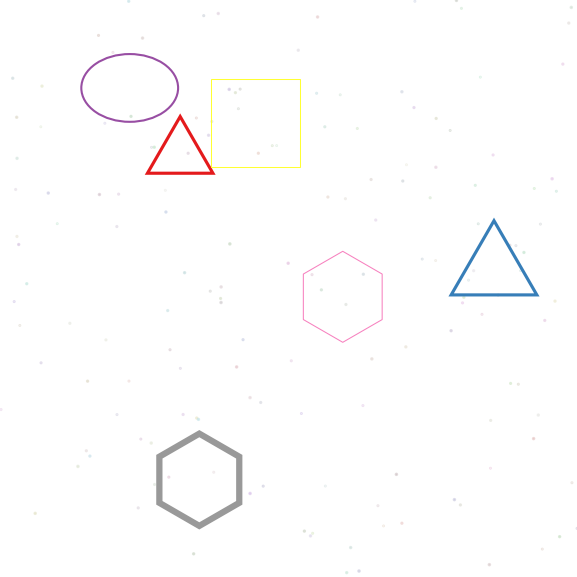[{"shape": "triangle", "thickness": 1.5, "radius": 0.33, "center": [0.312, 0.732]}, {"shape": "triangle", "thickness": 1.5, "radius": 0.43, "center": [0.855, 0.531]}, {"shape": "oval", "thickness": 1, "radius": 0.42, "center": [0.225, 0.847]}, {"shape": "square", "thickness": 0.5, "radius": 0.38, "center": [0.442, 0.786]}, {"shape": "hexagon", "thickness": 0.5, "radius": 0.39, "center": [0.594, 0.485]}, {"shape": "hexagon", "thickness": 3, "radius": 0.4, "center": [0.345, 0.168]}]